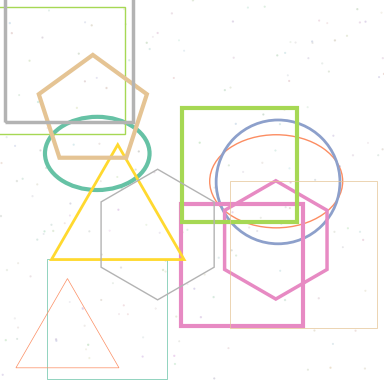[{"shape": "oval", "thickness": 3, "radius": 0.68, "center": [0.253, 0.601]}, {"shape": "square", "thickness": 0.5, "radius": 0.78, "center": [0.278, 0.171]}, {"shape": "oval", "thickness": 1, "radius": 0.86, "center": [0.717, 0.529]}, {"shape": "triangle", "thickness": 0.5, "radius": 0.77, "center": [0.175, 0.122]}, {"shape": "circle", "thickness": 2, "radius": 0.8, "center": [0.722, 0.528]}, {"shape": "hexagon", "thickness": 2.5, "radius": 0.77, "center": [0.716, 0.377]}, {"shape": "square", "thickness": 3, "radius": 0.79, "center": [0.629, 0.312]}, {"shape": "square", "thickness": 1, "radius": 0.83, "center": [0.16, 0.817]}, {"shape": "square", "thickness": 3, "radius": 0.74, "center": [0.622, 0.571]}, {"shape": "triangle", "thickness": 2, "radius": 0.99, "center": [0.306, 0.425]}, {"shape": "pentagon", "thickness": 3, "radius": 0.74, "center": [0.241, 0.71]}, {"shape": "square", "thickness": 0.5, "radius": 0.95, "center": [0.789, 0.339]}, {"shape": "hexagon", "thickness": 1, "radius": 0.85, "center": [0.409, 0.391]}, {"shape": "square", "thickness": 2.5, "radius": 0.83, "center": [0.179, 0.85]}]